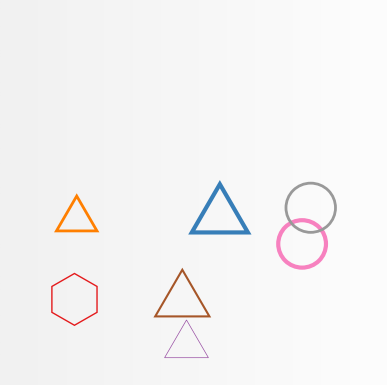[{"shape": "hexagon", "thickness": 1, "radius": 0.34, "center": [0.192, 0.222]}, {"shape": "triangle", "thickness": 3, "radius": 0.42, "center": [0.567, 0.438]}, {"shape": "triangle", "thickness": 0.5, "radius": 0.33, "center": [0.481, 0.104]}, {"shape": "triangle", "thickness": 2, "radius": 0.3, "center": [0.198, 0.43]}, {"shape": "triangle", "thickness": 1.5, "radius": 0.4, "center": [0.47, 0.219]}, {"shape": "circle", "thickness": 3, "radius": 0.31, "center": [0.78, 0.366]}, {"shape": "circle", "thickness": 2, "radius": 0.32, "center": [0.802, 0.46]}]